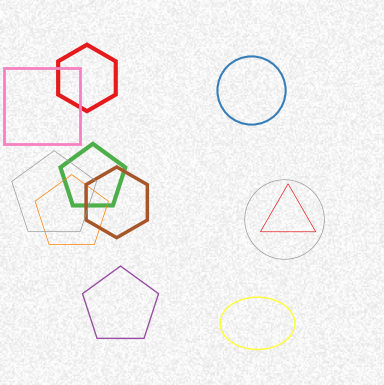[{"shape": "hexagon", "thickness": 3, "radius": 0.43, "center": [0.226, 0.798]}, {"shape": "triangle", "thickness": 0.5, "radius": 0.42, "center": [0.748, 0.44]}, {"shape": "circle", "thickness": 1.5, "radius": 0.44, "center": [0.653, 0.765]}, {"shape": "pentagon", "thickness": 3, "radius": 0.44, "center": [0.241, 0.538]}, {"shape": "pentagon", "thickness": 1, "radius": 0.52, "center": [0.313, 0.205]}, {"shape": "pentagon", "thickness": 0.5, "radius": 0.5, "center": [0.186, 0.446]}, {"shape": "oval", "thickness": 1, "radius": 0.49, "center": [0.669, 0.16]}, {"shape": "hexagon", "thickness": 2.5, "radius": 0.46, "center": [0.303, 0.474]}, {"shape": "square", "thickness": 2, "radius": 0.49, "center": [0.11, 0.724]}, {"shape": "pentagon", "thickness": 0.5, "radius": 0.58, "center": [0.141, 0.493]}, {"shape": "circle", "thickness": 0.5, "radius": 0.52, "center": [0.739, 0.43]}]